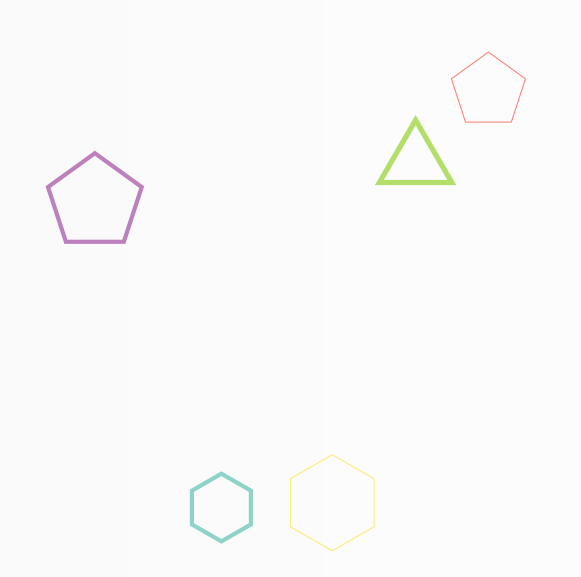[{"shape": "hexagon", "thickness": 2, "radius": 0.29, "center": [0.381, 0.12]}, {"shape": "pentagon", "thickness": 0.5, "radius": 0.33, "center": [0.84, 0.842]}, {"shape": "triangle", "thickness": 2.5, "radius": 0.36, "center": [0.715, 0.719]}, {"shape": "pentagon", "thickness": 2, "radius": 0.42, "center": [0.163, 0.649]}, {"shape": "hexagon", "thickness": 0.5, "radius": 0.42, "center": [0.572, 0.129]}]